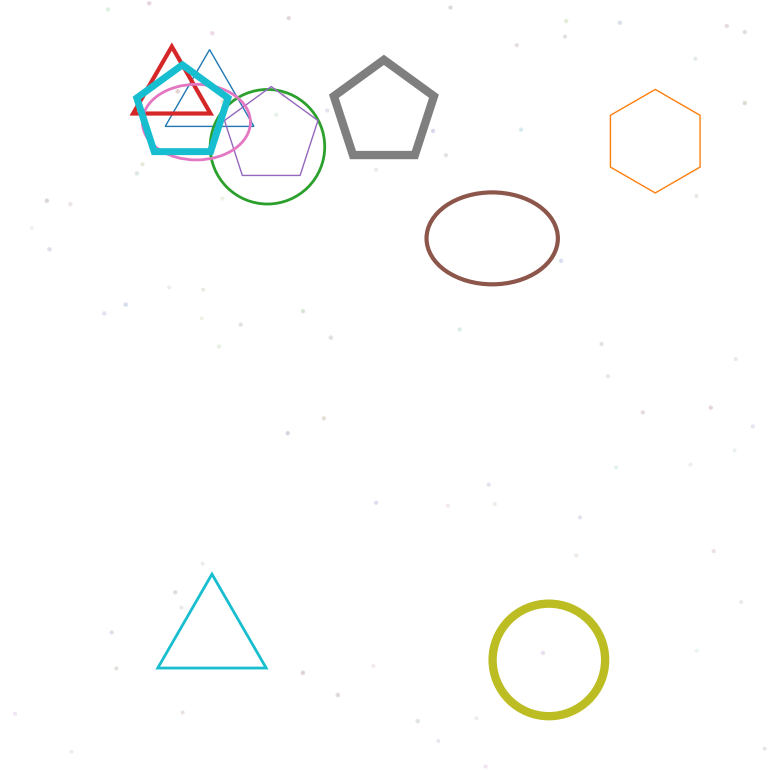[{"shape": "triangle", "thickness": 0.5, "radius": 0.33, "center": [0.272, 0.869]}, {"shape": "hexagon", "thickness": 0.5, "radius": 0.34, "center": [0.851, 0.817]}, {"shape": "circle", "thickness": 1, "radius": 0.37, "center": [0.347, 0.809]}, {"shape": "triangle", "thickness": 1.5, "radius": 0.29, "center": [0.223, 0.882]}, {"shape": "pentagon", "thickness": 0.5, "radius": 0.32, "center": [0.352, 0.824]}, {"shape": "oval", "thickness": 1.5, "radius": 0.43, "center": [0.639, 0.69]}, {"shape": "oval", "thickness": 1, "radius": 0.35, "center": [0.255, 0.841]}, {"shape": "pentagon", "thickness": 3, "radius": 0.34, "center": [0.499, 0.854]}, {"shape": "circle", "thickness": 3, "radius": 0.37, "center": [0.713, 0.143]}, {"shape": "pentagon", "thickness": 2.5, "radius": 0.31, "center": [0.237, 0.853]}, {"shape": "triangle", "thickness": 1, "radius": 0.41, "center": [0.275, 0.173]}]